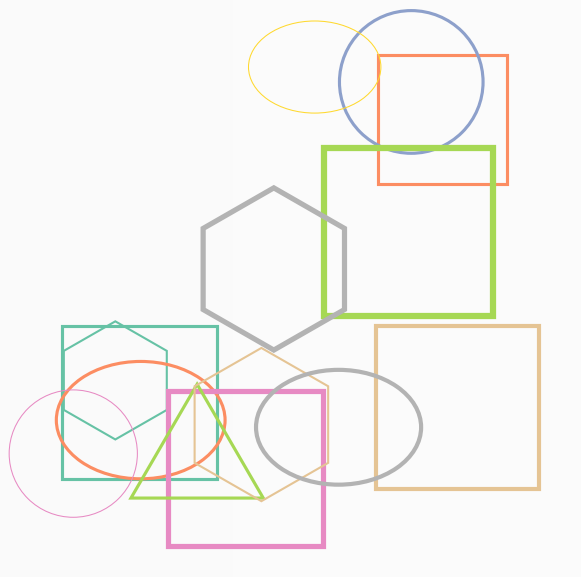[{"shape": "square", "thickness": 1.5, "radius": 0.67, "center": [0.24, 0.302]}, {"shape": "hexagon", "thickness": 1, "radius": 0.51, "center": [0.198, 0.34]}, {"shape": "square", "thickness": 1.5, "radius": 0.55, "center": [0.762, 0.792]}, {"shape": "oval", "thickness": 1.5, "radius": 0.73, "center": [0.242, 0.272]}, {"shape": "circle", "thickness": 1.5, "radius": 0.62, "center": [0.708, 0.857]}, {"shape": "circle", "thickness": 0.5, "radius": 0.55, "center": [0.126, 0.214]}, {"shape": "square", "thickness": 2.5, "radius": 0.67, "center": [0.422, 0.188]}, {"shape": "square", "thickness": 3, "radius": 0.73, "center": [0.703, 0.598]}, {"shape": "triangle", "thickness": 1.5, "radius": 0.66, "center": [0.339, 0.202]}, {"shape": "oval", "thickness": 0.5, "radius": 0.57, "center": [0.541, 0.883]}, {"shape": "hexagon", "thickness": 1, "radius": 0.66, "center": [0.45, 0.264]}, {"shape": "square", "thickness": 2, "radius": 0.7, "center": [0.788, 0.293]}, {"shape": "oval", "thickness": 2, "radius": 0.71, "center": [0.582, 0.259]}, {"shape": "hexagon", "thickness": 2.5, "radius": 0.7, "center": [0.471, 0.533]}]